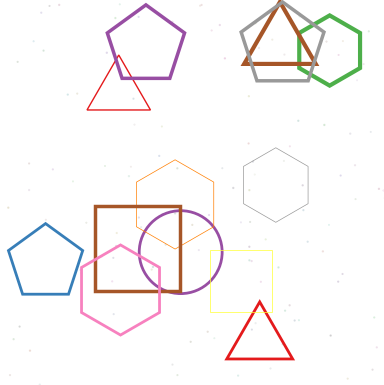[{"shape": "triangle", "thickness": 1, "radius": 0.48, "center": [0.308, 0.762]}, {"shape": "triangle", "thickness": 2, "radius": 0.49, "center": [0.675, 0.117]}, {"shape": "pentagon", "thickness": 2, "radius": 0.51, "center": [0.118, 0.318]}, {"shape": "hexagon", "thickness": 3, "radius": 0.46, "center": [0.856, 0.869]}, {"shape": "circle", "thickness": 2, "radius": 0.54, "center": [0.469, 0.345]}, {"shape": "pentagon", "thickness": 2.5, "radius": 0.53, "center": [0.379, 0.882]}, {"shape": "hexagon", "thickness": 0.5, "radius": 0.58, "center": [0.455, 0.469]}, {"shape": "square", "thickness": 0.5, "radius": 0.41, "center": [0.626, 0.27]}, {"shape": "square", "thickness": 2.5, "radius": 0.55, "center": [0.357, 0.354]}, {"shape": "triangle", "thickness": 3, "radius": 0.54, "center": [0.727, 0.888]}, {"shape": "hexagon", "thickness": 2, "radius": 0.58, "center": [0.313, 0.247]}, {"shape": "pentagon", "thickness": 2.5, "radius": 0.57, "center": [0.734, 0.882]}, {"shape": "hexagon", "thickness": 0.5, "radius": 0.48, "center": [0.716, 0.519]}]